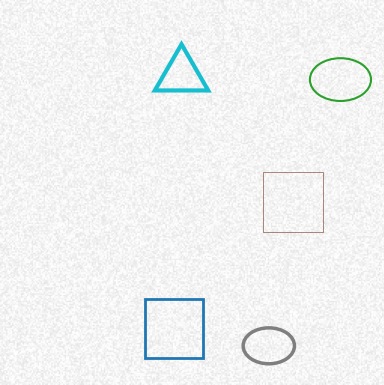[{"shape": "square", "thickness": 2, "radius": 0.38, "center": [0.452, 0.147]}, {"shape": "oval", "thickness": 1.5, "radius": 0.4, "center": [0.884, 0.793]}, {"shape": "square", "thickness": 0.5, "radius": 0.39, "center": [0.762, 0.476]}, {"shape": "oval", "thickness": 2.5, "radius": 0.33, "center": [0.698, 0.102]}, {"shape": "triangle", "thickness": 3, "radius": 0.4, "center": [0.471, 0.805]}]